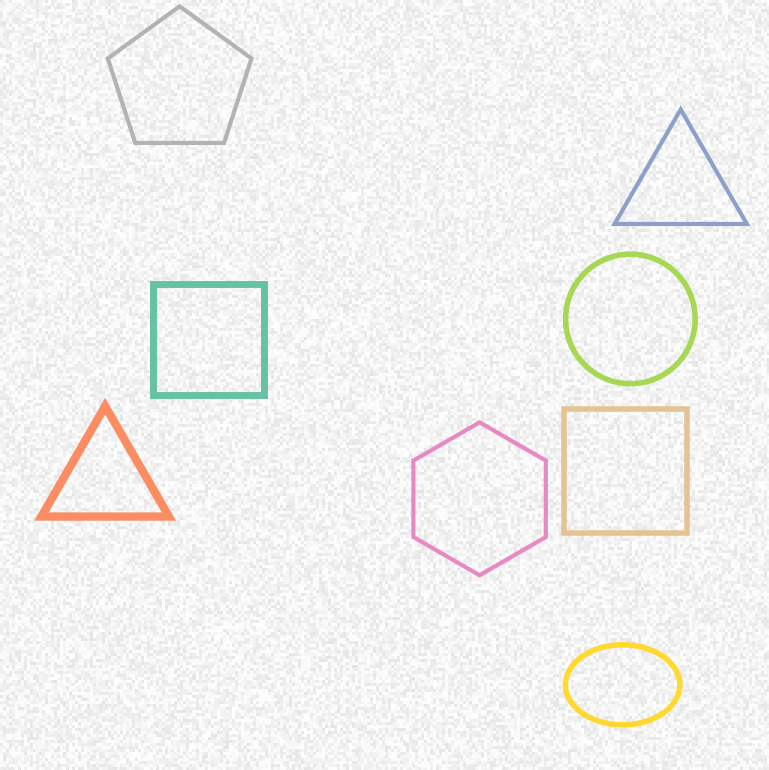[{"shape": "square", "thickness": 2.5, "radius": 0.36, "center": [0.271, 0.559]}, {"shape": "triangle", "thickness": 3, "radius": 0.48, "center": [0.137, 0.377]}, {"shape": "triangle", "thickness": 1.5, "radius": 0.5, "center": [0.884, 0.759]}, {"shape": "hexagon", "thickness": 1.5, "radius": 0.5, "center": [0.623, 0.352]}, {"shape": "circle", "thickness": 2, "radius": 0.42, "center": [0.819, 0.586]}, {"shape": "oval", "thickness": 2, "radius": 0.37, "center": [0.809, 0.111]}, {"shape": "square", "thickness": 2, "radius": 0.4, "center": [0.812, 0.388]}, {"shape": "pentagon", "thickness": 1.5, "radius": 0.49, "center": [0.233, 0.894]}]